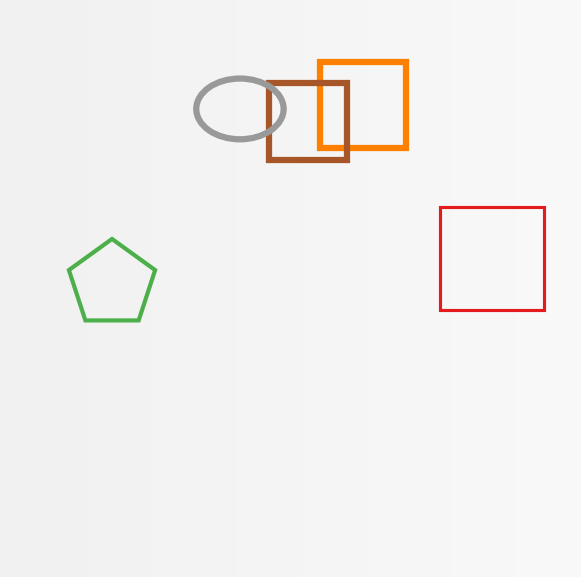[{"shape": "square", "thickness": 1.5, "radius": 0.45, "center": [0.847, 0.552]}, {"shape": "pentagon", "thickness": 2, "radius": 0.39, "center": [0.193, 0.507]}, {"shape": "square", "thickness": 3, "radius": 0.37, "center": [0.625, 0.817]}, {"shape": "square", "thickness": 3, "radius": 0.34, "center": [0.53, 0.788]}, {"shape": "oval", "thickness": 3, "radius": 0.38, "center": [0.413, 0.811]}]